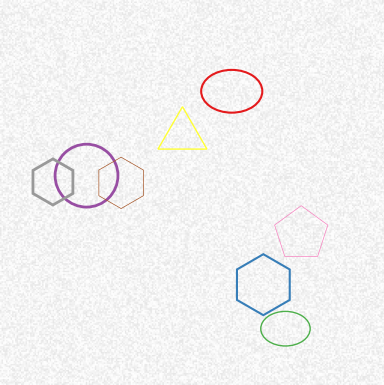[{"shape": "oval", "thickness": 1.5, "radius": 0.4, "center": [0.602, 0.763]}, {"shape": "hexagon", "thickness": 1.5, "radius": 0.4, "center": [0.684, 0.261]}, {"shape": "oval", "thickness": 1, "radius": 0.32, "center": [0.741, 0.146]}, {"shape": "circle", "thickness": 2, "radius": 0.41, "center": [0.225, 0.544]}, {"shape": "triangle", "thickness": 1, "radius": 0.37, "center": [0.474, 0.649]}, {"shape": "hexagon", "thickness": 0.5, "radius": 0.33, "center": [0.315, 0.525]}, {"shape": "pentagon", "thickness": 0.5, "radius": 0.36, "center": [0.782, 0.393]}, {"shape": "hexagon", "thickness": 2, "radius": 0.3, "center": [0.137, 0.527]}]